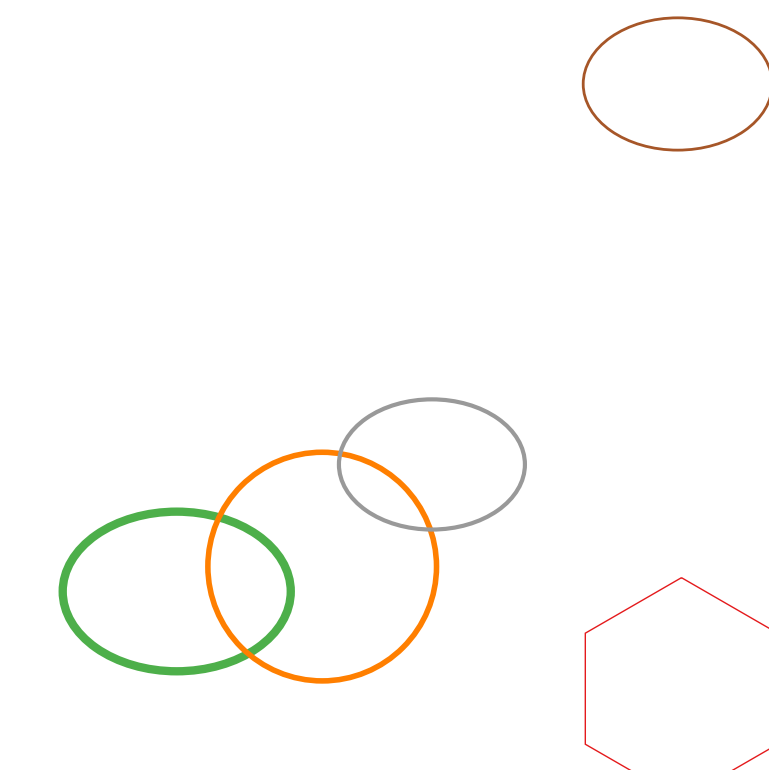[{"shape": "hexagon", "thickness": 0.5, "radius": 0.72, "center": [0.885, 0.106]}, {"shape": "oval", "thickness": 3, "radius": 0.74, "center": [0.23, 0.232]}, {"shape": "circle", "thickness": 2, "radius": 0.74, "center": [0.418, 0.264]}, {"shape": "oval", "thickness": 1, "radius": 0.61, "center": [0.88, 0.891]}, {"shape": "oval", "thickness": 1.5, "radius": 0.6, "center": [0.561, 0.397]}]